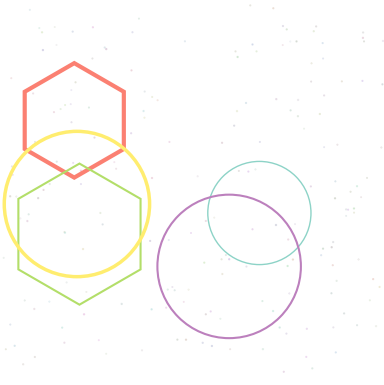[{"shape": "circle", "thickness": 1, "radius": 0.67, "center": [0.674, 0.447]}, {"shape": "hexagon", "thickness": 3, "radius": 0.74, "center": [0.193, 0.687]}, {"shape": "hexagon", "thickness": 1.5, "radius": 0.92, "center": [0.206, 0.392]}, {"shape": "circle", "thickness": 1.5, "radius": 0.93, "center": [0.595, 0.308]}, {"shape": "circle", "thickness": 2.5, "radius": 0.94, "center": [0.2, 0.47]}]